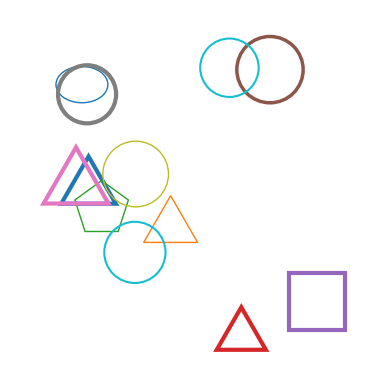[{"shape": "oval", "thickness": 1, "radius": 0.34, "center": [0.213, 0.78]}, {"shape": "triangle", "thickness": 3, "radius": 0.41, "center": [0.23, 0.512]}, {"shape": "triangle", "thickness": 1, "radius": 0.4, "center": [0.443, 0.411]}, {"shape": "pentagon", "thickness": 1, "radius": 0.37, "center": [0.264, 0.458]}, {"shape": "triangle", "thickness": 3, "radius": 0.37, "center": [0.627, 0.128]}, {"shape": "square", "thickness": 3, "radius": 0.37, "center": [0.823, 0.216]}, {"shape": "circle", "thickness": 2.5, "radius": 0.43, "center": [0.701, 0.819]}, {"shape": "triangle", "thickness": 3, "radius": 0.49, "center": [0.197, 0.52]}, {"shape": "circle", "thickness": 3, "radius": 0.38, "center": [0.226, 0.755]}, {"shape": "circle", "thickness": 1, "radius": 0.43, "center": [0.352, 0.548]}, {"shape": "circle", "thickness": 1.5, "radius": 0.4, "center": [0.35, 0.344]}, {"shape": "circle", "thickness": 1.5, "radius": 0.38, "center": [0.596, 0.824]}]